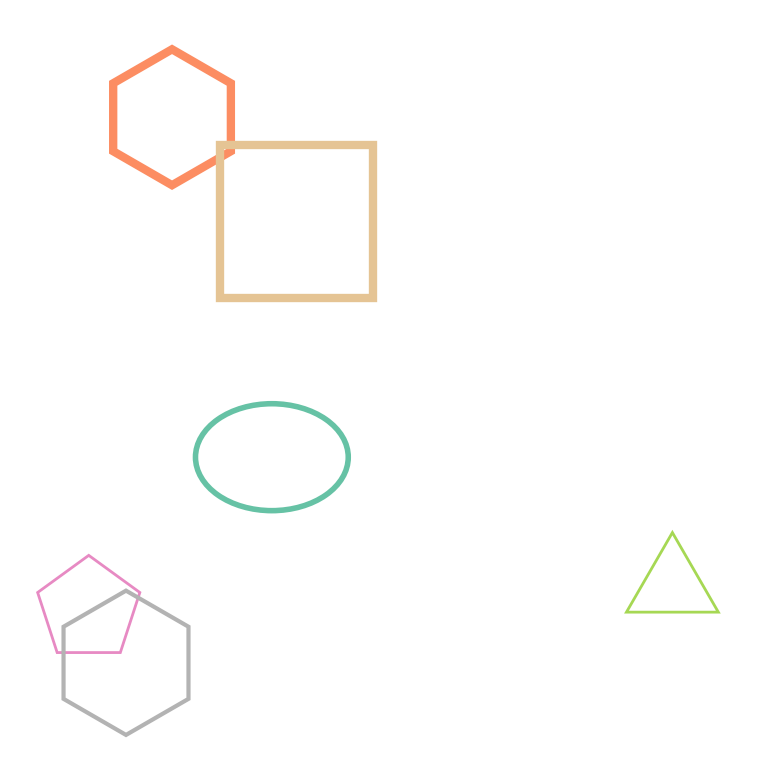[{"shape": "oval", "thickness": 2, "radius": 0.5, "center": [0.353, 0.406]}, {"shape": "hexagon", "thickness": 3, "radius": 0.44, "center": [0.223, 0.848]}, {"shape": "pentagon", "thickness": 1, "radius": 0.35, "center": [0.115, 0.209]}, {"shape": "triangle", "thickness": 1, "radius": 0.34, "center": [0.873, 0.239]}, {"shape": "square", "thickness": 3, "radius": 0.5, "center": [0.385, 0.713]}, {"shape": "hexagon", "thickness": 1.5, "radius": 0.47, "center": [0.164, 0.139]}]